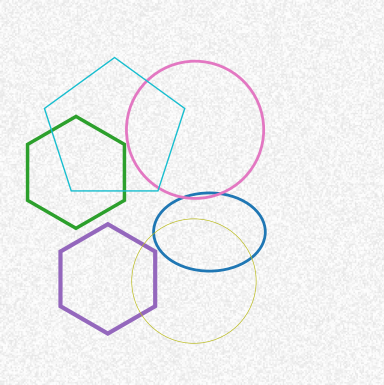[{"shape": "oval", "thickness": 2, "radius": 0.73, "center": [0.544, 0.397]}, {"shape": "hexagon", "thickness": 2.5, "radius": 0.73, "center": [0.197, 0.552]}, {"shape": "hexagon", "thickness": 3, "radius": 0.71, "center": [0.28, 0.276]}, {"shape": "circle", "thickness": 2, "radius": 0.89, "center": [0.507, 0.663]}, {"shape": "circle", "thickness": 0.5, "radius": 0.81, "center": [0.504, 0.27]}, {"shape": "pentagon", "thickness": 1, "radius": 0.96, "center": [0.298, 0.659]}]